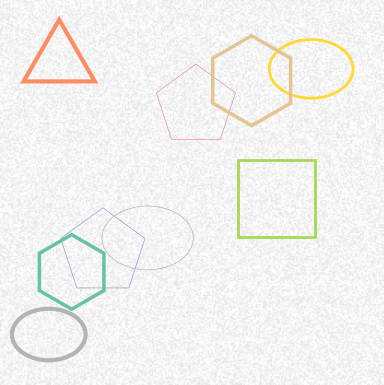[{"shape": "hexagon", "thickness": 2.5, "radius": 0.48, "center": [0.186, 0.294]}, {"shape": "triangle", "thickness": 3, "radius": 0.53, "center": [0.154, 0.842]}, {"shape": "pentagon", "thickness": 0.5, "radius": 0.58, "center": [0.267, 0.345]}, {"shape": "pentagon", "thickness": 0.5, "radius": 0.54, "center": [0.509, 0.726]}, {"shape": "square", "thickness": 2, "radius": 0.5, "center": [0.717, 0.484]}, {"shape": "oval", "thickness": 2, "radius": 0.54, "center": [0.808, 0.821]}, {"shape": "hexagon", "thickness": 2.5, "radius": 0.58, "center": [0.654, 0.79]}, {"shape": "oval", "thickness": 0.5, "radius": 0.59, "center": [0.383, 0.382]}, {"shape": "oval", "thickness": 3, "radius": 0.48, "center": [0.127, 0.131]}]